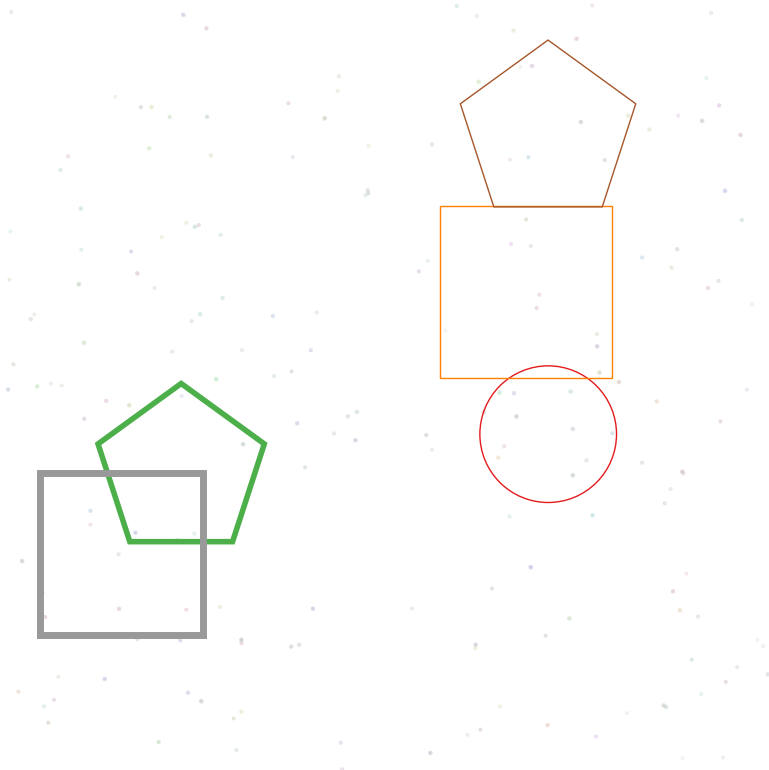[{"shape": "circle", "thickness": 0.5, "radius": 0.44, "center": [0.712, 0.436]}, {"shape": "pentagon", "thickness": 2, "radius": 0.57, "center": [0.235, 0.388]}, {"shape": "square", "thickness": 0.5, "radius": 0.56, "center": [0.683, 0.621]}, {"shape": "pentagon", "thickness": 0.5, "radius": 0.6, "center": [0.712, 0.828]}, {"shape": "square", "thickness": 2.5, "radius": 0.53, "center": [0.158, 0.281]}]